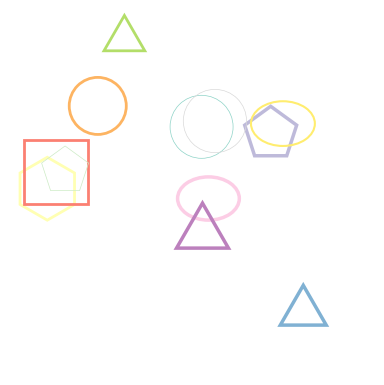[{"shape": "circle", "thickness": 0.5, "radius": 0.41, "center": [0.524, 0.671]}, {"shape": "hexagon", "thickness": 2, "radius": 0.41, "center": [0.123, 0.51]}, {"shape": "pentagon", "thickness": 2.5, "radius": 0.35, "center": [0.703, 0.653]}, {"shape": "square", "thickness": 2, "radius": 0.42, "center": [0.145, 0.553]}, {"shape": "triangle", "thickness": 2.5, "radius": 0.34, "center": [0.788, 0.19]}, {"shape": "circle", "thickness": 2, "radius": 0.37, "center": [0.254, 0.725]}, {"shape": "triangle", "thickness": 2, "radius": 0.31, "center": [0.323, 0.899]}, {"shape": "oval", "thickness": 2.5, "radius": 0.4, "center": [0.541, 0.484]}, {"shape": "circle", "thickness": 0.5, "radius": 0.41, "center": [0.558, 0.686]}, {"shape": "triangle", "thickness": 2.5, "radius": 0.39, "center": [0.526, 0.394]}, {"shape": "pentagon", "thickness": 0.5, "radius": 0.32, "center": [0.169, 0.557]}, {"shape": "oval", "thickness": 1.5, "radius": 0.41, "center": [0.735, 0.679]}]